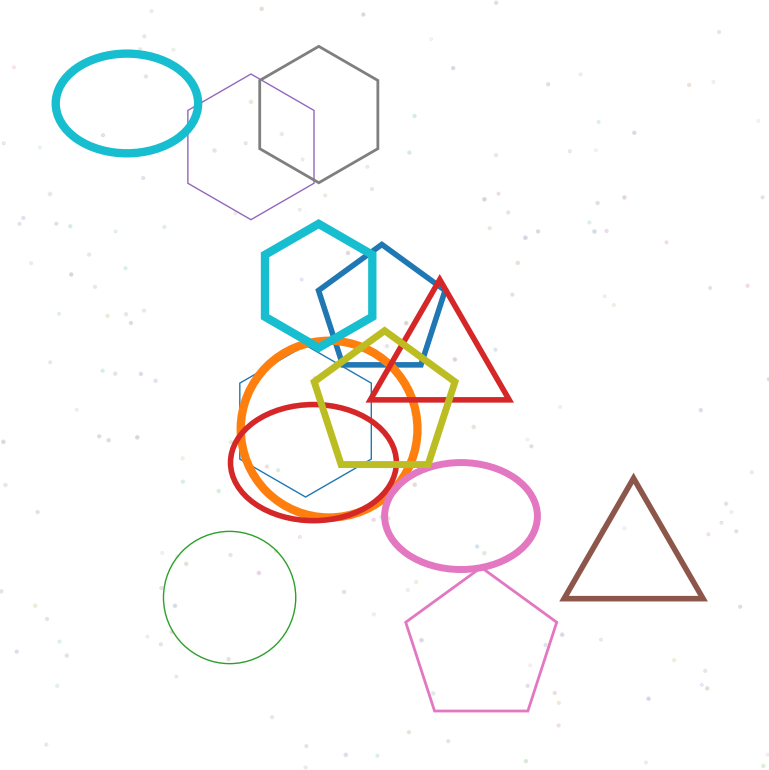[{"shape": "hexagon", "thickness": 0.5, "radius": 0.49, "center": [0.397, 0.453]}, {"shape": "pentagon", "thickness": 2, "radius": 0.43, "center": [0.496, 0.596]}, {"shape": "circle", "thickness": 3, "radius": 0.57, "center": [0.427, 0.443]}, {"shape": "circle", "thickness": 0.5, "radius": 0.43, "center": [0.298, 0.224]}, {"shape": "triangle", "thickness": 2, "radius": 0.52, "center": [0.571, 0.533]}, {"shape": "oval", "thickness": 2, "radius": 0.54, "center": [0.407, 0.399]}, {"shape": "hexagon", "thickness": 0.5, "radius": 0.47, "center": [0.326, 0.809]}, {"shape": "triangle", "thickness": 2, "radius": 0.52, "center": [0.823, 0.275]}, {"shape": "oval", "thickness": 2.5, "radius": 0.5, "center": [0.599, 0.33]}, {"shape": "pentagon", "thickness": 1, "radius": 0.52, "center": [0.625, 0.16]}, {"shape": "hexagon", "thickness": 1, "radius": 0.44, "center": [0.414, 0.851]}, {"shape": "pentagon", "thickness": 2.5, "radius": 0.48, "center": [0.499, 0.474]}, {"shape": "oval", "thickness": 3, "radius": 0.46, "center": [0.165, 0.866]}, {"shape": "hexagon", "thickness": 3, "radius": 0.4, "center": [0.414, 0.629]}]